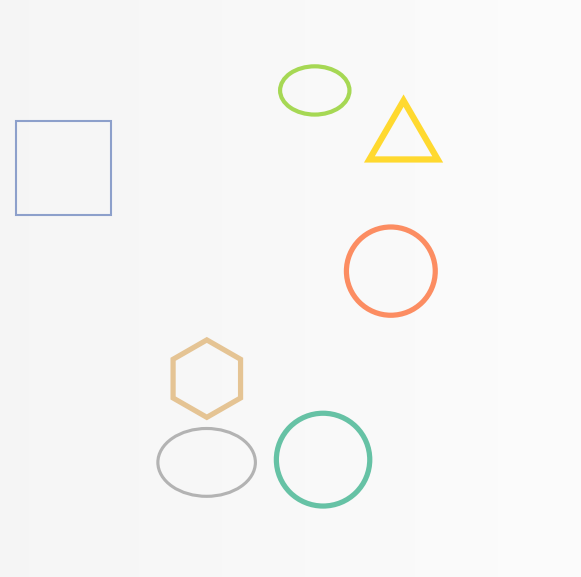[{"shape": "circle", "thickness": 2.5, "radius": 0.4, "center": [0.556, 0.203]}, {"shape": "circle", "thickness": 2.5, "radius": 0.38, "center": [0.672, 0.53]}, {"shape": "square", "thickness": 1, "radius": 0.41, "center": [0.109, 0.708]}, {"shape": "oval", "thickness": 2, "radius": 0.3, "center": [0.542, 0.843]}, {"shape": "triangle", "thickness": 3, "radius": 0.34, "center": [0.694, 0.757]}, {"shape": "hexagon", "thickness": 2.5, "radius": 0.34, "center": [0.356, 0.344]}, {"shape": "oval", "thickness": 1.5, "radius": 0.42, "center": [0.356, 0.198]}]